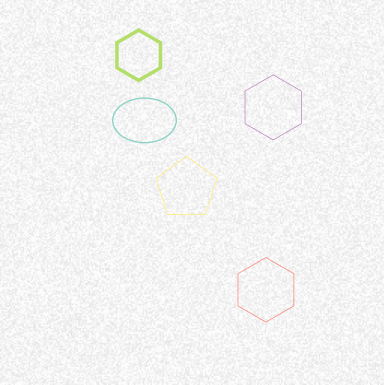[{"shape": "oval", "thickness": 1, "radius": 0.41, "center": [0.375, 0.687]}, {"shape": "hexagon", "thickness": 0.5, "radius": 0.42, "center": [0.691, 0.247]}, {"shape": "hexagon", "thickness": 2.5, "radius": 0.33, "center": [0.36, 0.856]}, {"shape": "hexagon", "thickness": 0.5, "radius": 0.42, "center": [0.71, 0.721]}, {"shape": "pentagon", "thickness": 0.5, "radius": 0.42, "center": [0.484, 0.511]}]